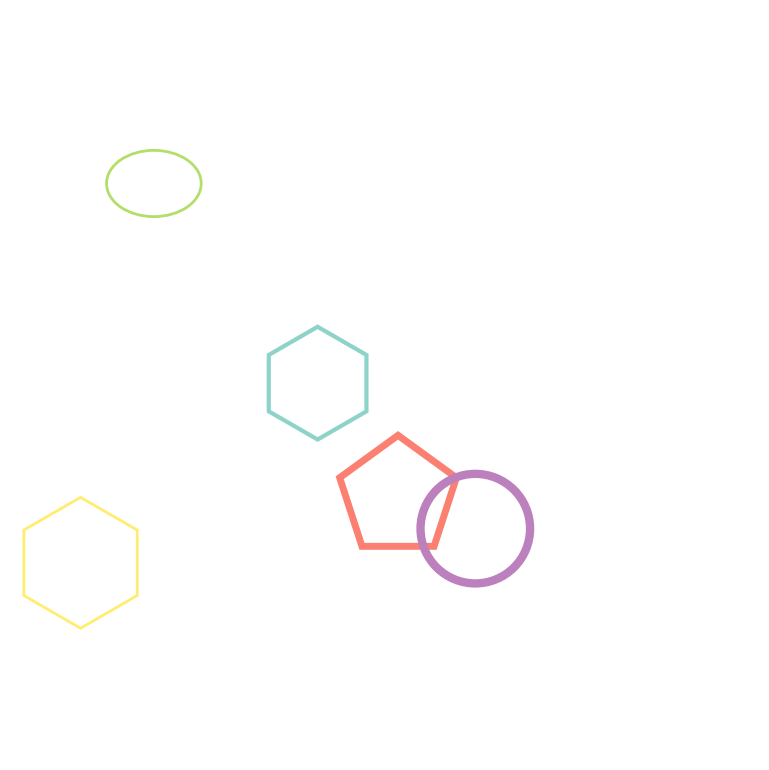[{"shape": "hexagon", "thickness": 1.5, "radius": 0.37, "center": [0.412, 0.502]}, {"shape": "pentagon", "thickness": 2.5, "radius": 0.4, "center": [0.517, 0.355]}, {"shape": "oval", "thickness": 1, "radius": 0.31, "center": [0.2, 0.762]}, {"shape": "circle", "thickness": 3, "radius": 0.36, "center": [0.617, 0.313]}, {"shape": "hexagon", "thickness": 1, "radius": 0.43, "center": [0.105, 0.269]}]